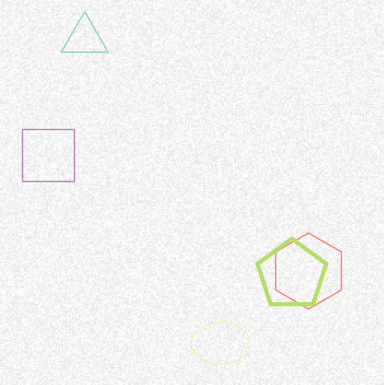[{"shape": "triangle", "thickness": 1, "radius": 0.35, "center": [0.22, 0.9]}, {"shape": "hexagon", "thickness": 1, "radius": 0.49, "center": [0.801, 0.296]}, {"shape": "pentagon", "thickness": 3, "radius": 0.47, "center": [0.758, 0.286]}, {"shape": "square", "thickness": 1, "radius": 0.33, "center": [0.125, 0.598]}, {"shape": "oval", "thickness": 0.5, "radius": 0.38, "center": [0.573, 0.108]}]